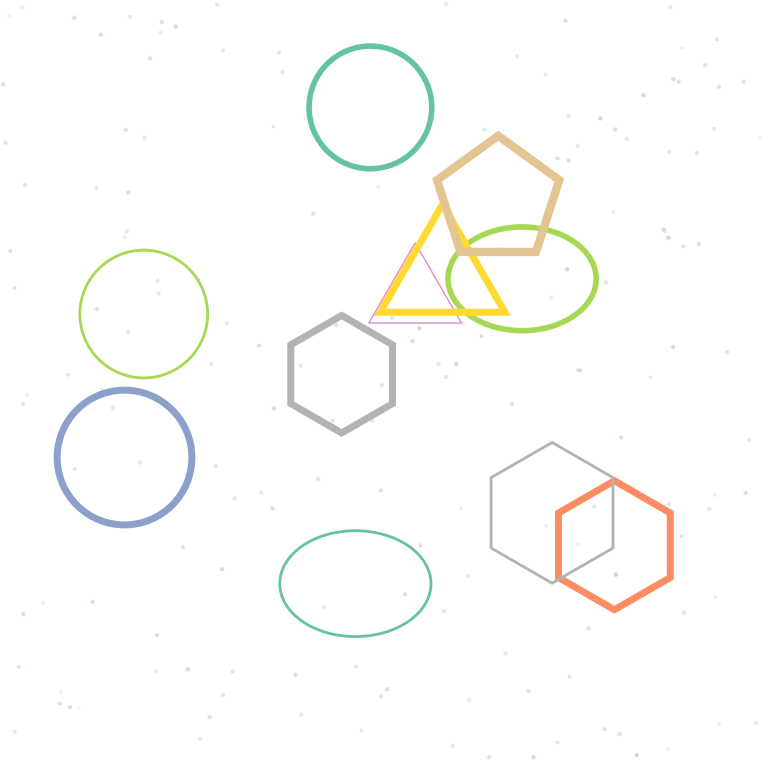[{"shape": "circle", "thickness": 2, "radius": 0.4, "center": [0.481, 0.861]}, {"shape": "oval", "thickness": 1, "radius": 0.49, "center": [0.462, 0.242]}, {"shape": "hexagon", "thickness": 2.5, "radius": 0.42, "center": [0.798, 0.292]}, {"shape": "circle", "thickness": 2.5, "radius": 0.44, "center": [0.162, 0.406]}, {"shape": "triangle", "thickness": 0.5, "radius": 0.35, "center": [0.539, 0.615]}, {"shape": "oval", "thickness": 2, "radius": 0.48, "center": [0.678, 0.638]}, {"shape": "circle", "thickness": 1, "radius": 0.41, "center": [0.187, 0.592]}, {"shape": "triangle", "thickness": 2.5, "radius": 0.47, "center": [0.575, 0.641]}, {"shape": "pentagon", "thickness": 3, "radius": 0.42, "center": [0.647, 0.74]}, {"shape": "hexagon", "thickness": 2.5, "radius": 0.38, "center": [0.444, 0.514]}, {"shape": "hexagon", "thickness": 1, "radius": 0.46, "center": [0.717, 0.334]}]